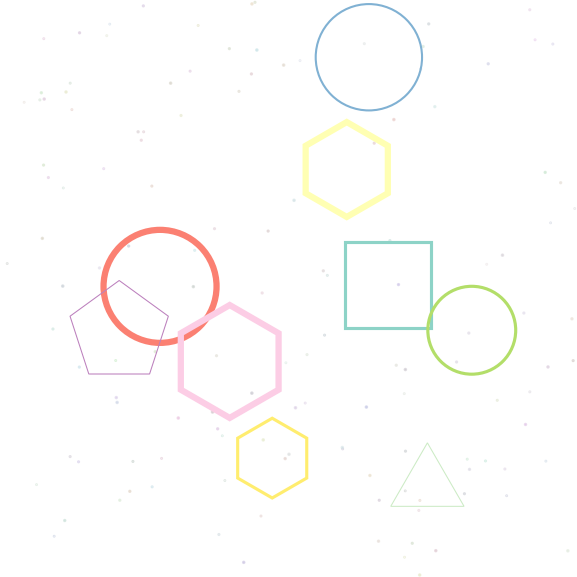[{"shape": "square", "thickness": 1.5, "radius": 0.37, "center": [0.672, 0.505]}, {"shape": "hexagon", "thickness": 3, "radius": 0.41, "center": [0.6, 0.706]}, {"shape": "circle", "thickness": 3, "radius": 0.49, "center": [0.277, 0.503]}, {"shape": "circle", "thickness": 1, "radius": 0.46, "center": [0.639, 0.9]}, {"shape": "circle", "thickness": 1.5, "radius": 0.38, "center": [0.817, 0.427]}, {"shape": "hexagon", "thickness": 3, "radius": 0.49, "center": [0.398, 0.373]}, {"shape": "pentagon", "thickness": 0.5, "radius": 0.45, "center": [0.206, 0.424]}, {"shape": "triangle", "thickness": 0.5, "radius": 0.37, "center": [0.74, 0.159]}, {"shape": "hexagon", "thickness": 1.5, "radius": 0.35, "center": [0.471, 0.206]}]